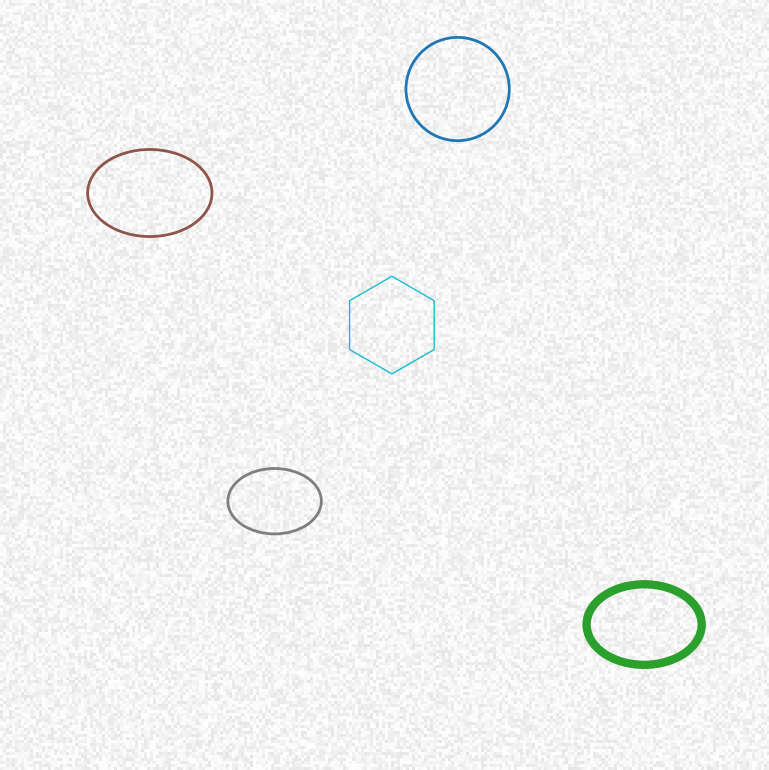[{"shape": "circle", "thickness": 1, "radius": 0.34, "center": [0.594, 0.884]}, {"shape": "oval", "thickness": 3, "radius": 0.37, "center": [0.837, 0.189]}, {"shape": "oval", "thickness": 1, "radius": 0.4, "center": [0.195, 0.749]}, {"shape": "oval", "thickness": 1, "radius": 0.3, "center": [0.357, 0.349]}, {"shape": "hexagon", "thickness": 0.5, "radius": 0.32, "center": [0.509, 0.578]}]